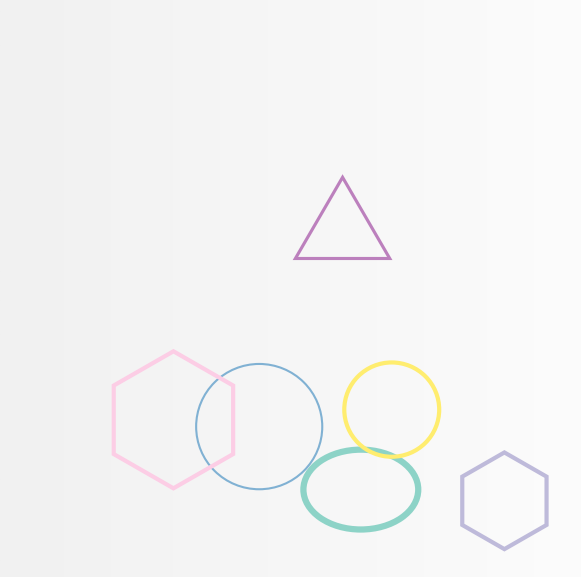[{"shape": "oval", "thickness": 3, "radius": 0.49, "center": [0.621, 0.151]}, {"shape": "hexagon", "thickness": 2, "radius": 0.42, "center": [0.868, 0.132]}, {"shape": "circle", "thickness": 1, "radius": 0.54, "center": [0.446, 0.26]}, {"shape": "hexagon", "thickness": 2, "radius": 0.59, "center": [0.298, 0.272]}, {"shape": "triangle", "thickness": 1.5, "radius": 0.47, "center": [0.589, 0.598]}, {"shape": "circle", "thickness": 2, "radius": 0.41, "center": [0.674, 0.29]}]